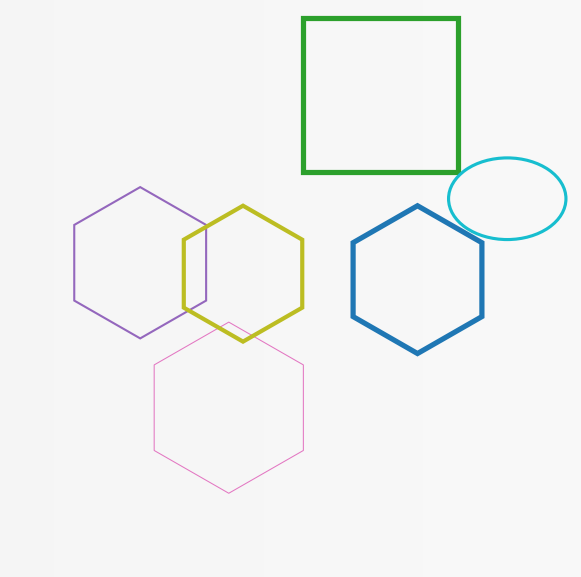[{"shape": "hexagon", "thickness": 2.5, "radius": 0.64, "center": [0.718, 0.515]}, {"shape": "square", "thickness": 2.5, "radius": 0.67, "center": [0.654, 0.835]}, {"shape": "hexagon", "thickness": 1, "radius": 0.65, "center": [0.241, 0.544]}, {"shape": "hexagon", "thickness": 0.5, "radius": 0.74, "center": [0.394, 0.293]}, {"shape": "hexagon", "thickness": 2, "radius": 0.59, "center": [0.418, 0.525]}, {"shape": "oval", "thickness": 1.5, "radius": 0.5, "center": [0.873, 0.655]}]